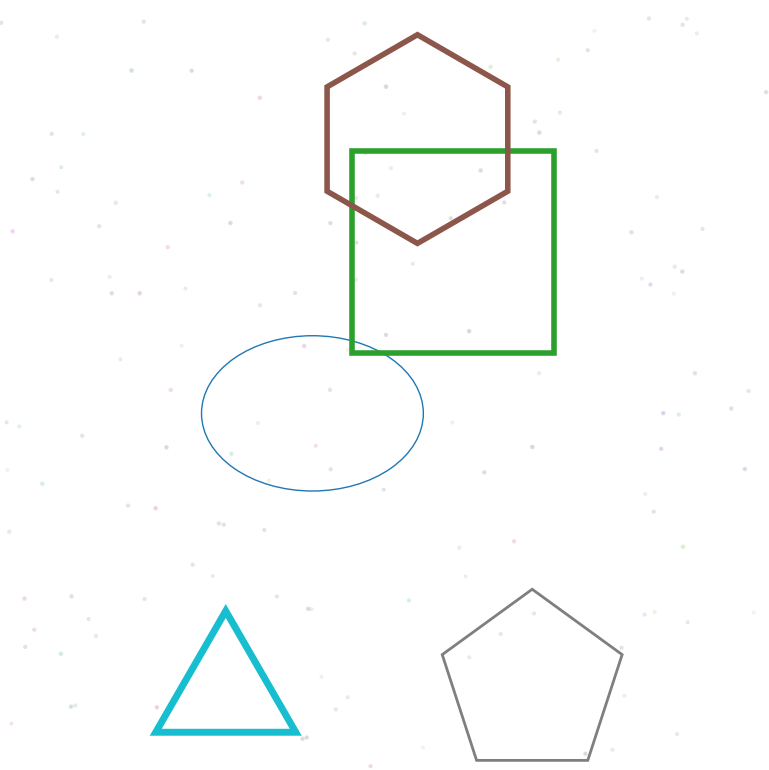[{"shape": "oval", "thickness": 0.5, "radius": 0.72, "center": [0.406, 0.463]}, {"shape": "square", "thickness": 2, "radius": 0.66, "center": [0.589, 0.673]}, {"shape": "hexagon", "thickness": 2, "radius": 0.68, "center": [0.542, 0.819]}, {"shape": "pentagon", "thickness": 1, "radius": 0.61, "center": [0.691, 0.112]}, {"shape": "triangle", "thickness": 2.5, "radius": 0.52, "center": [0.293, 0.102]}]